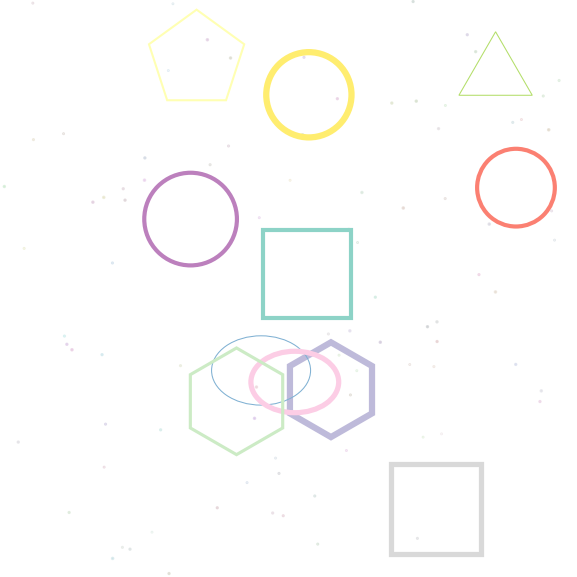[{"shape": "square", "thickness": 2, "radius": 0.38, "center": [0.532, 0.525]}, {"shape": "pentagon", "thickness": 1, "radius": 0.43, "center": [0.34, 0.896]}, {"shape": "hexagon", "thickness": 3, "radius": 0.41, "center": [0.573, 0.324]}, {"shape": "circle", "thickness": 2, "radius": 0.34, "center": [0.893, 0.674]}, {"shape": "oval", "thickness": 0.5, "radius": 0.43, "center": [0.452, 0.358]}, {"shape": "triangle", "thickness": 0.5, "radius": 0.37, "center": [0.858, 0.871]}, {"shape": "oval", "thickness": 2.5, "radius": 0.38, "center": [0.51, 0.338]}, {"shape": "square", "thickness": 2.5, "radius": 0.39, "center": [0.755, 0.117]}, {"shape": "circle", "thickness": 2, "radius": 0.4, "center": [0.33, 0.62]}, {"shape": "hexagon", "thickness": 1.5, "radius": 0.46, "center": [0.41, 0.304]}, {"shape": "circle", "thickness": 3, "radius": 0.37, "center": [0.535, 0.835]}]